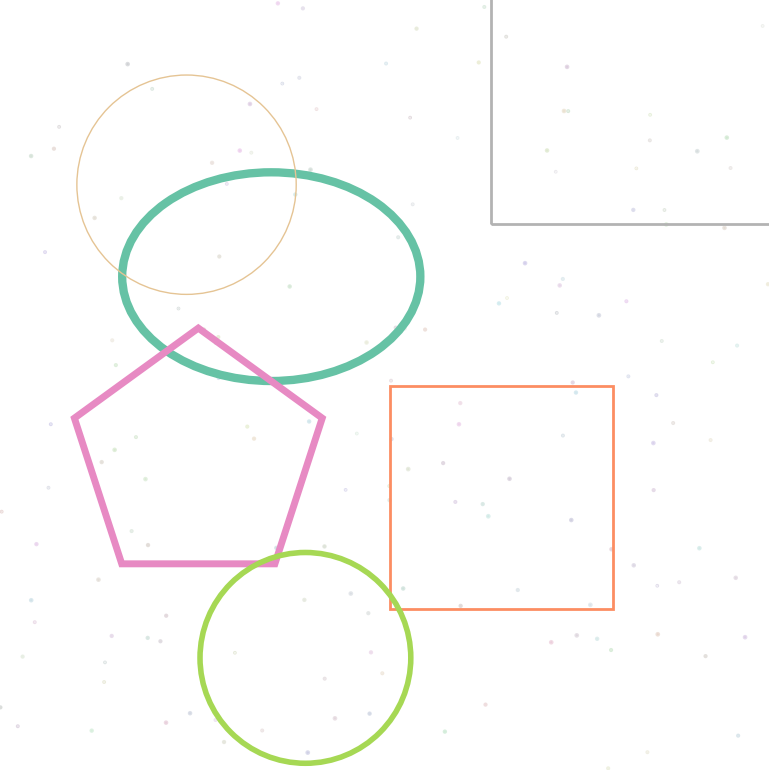[{"shape": "oval", "thickness": 3, "radius": 0.97, "center": [0.352, 0.641]}, {"shape": "square", "thickness": 1, "radius": 0.72, "center": [0.652, 0.354]}, {"shape": "pentagon", "thickness": 2.5, "radius": 0.85, "center": [0.258, 0.405]}, {"shape": "circle", "thickness": 2, "radius": 0.68, "center": [0.397, 0.146]}, {"shape": "circle", "thickness": 0.5, "radius": 0.71, "center": [0.242, 0.76]}, {"shape": "square", "thickness": 1, "radius": 0.93, "center": [0.823, 0.895]}]